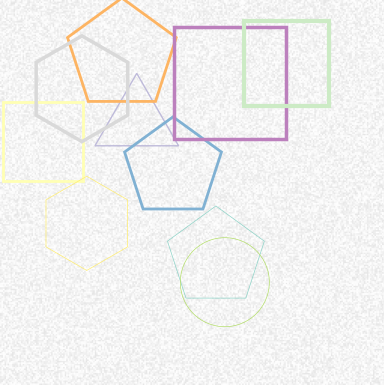[{"shape": "pentagon", "thickness": 0.5, "radius": 0.66, "center": [0.561, 0.333]}, {"shape": "square", "thickness": 2, "radius": 0.52, "center": [0.112, 0.633]}, {"shape": "triangle", "thickness": 1, "radius": 0.63, "center": [0.355, 0.684]}, {"shape": "pentagon", "thickness": 2, "radius": 0.66, "center": [0.449, 0.564]}, {"shape": "pentagon", "thickness": 2, "radius": 0.74, "center": [0.317, 0.857]}, {"shape": "circle", "thickness": 0.5, "radius": 0.58, "center": [0.584, 0.267]}, {"shape": "hexagon", "thickness": 2.5, "radius": 0.69, "center": [0.213, 0.77]}, {"shape": "square", "thickness": 2.5, "radius": 0.73, "center": [0.598, 0.784]}, {"shape": "square", "thickness": 3, "radius": 0.55, "center": [0.745, 0.835]}, {"shape": "hexagon", "thickness": 0.5, "radius": 0.61, "center": [0.225, 0.42]}]